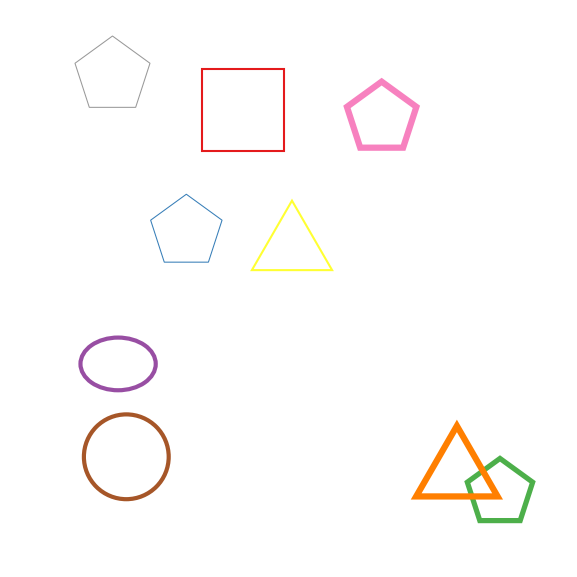[{"shape": "square", "thickness": 1, "radius": 0.36, "center": [0.42, 0.808]}, {"shape": "pentagon", "thickness": 0.5, "radius": 0.33, "center": [0.323, 0.598]}, {"shape": "pentagon", "thickness": 2.5, "radius": 0.3, "center": [0.866, 0.146]}, {"shape": "oval", "thickness": 2, "radius": 0.33, "center": [0.205, 0.369]}, {"shape": "triangle", "thickness": 3, "radius": 0.41, "center": [0.791, 0.18]}, {"shape": "triangle", "thickness": 1, "radius": 0.4, "center": [0.506, 0.571]}, {"shape": "circle", "thickness": 2, "radius": 0.37, "center": [0.219, 0.208]}, {"shape": "pentagon", "thickness": 3, "radius": 0.32, "center": [0.661, 0.795]}, {"shape": "pentagon", "thickness": 0.5, "radius": 0.34, "center": [0.195, 0.868]}]